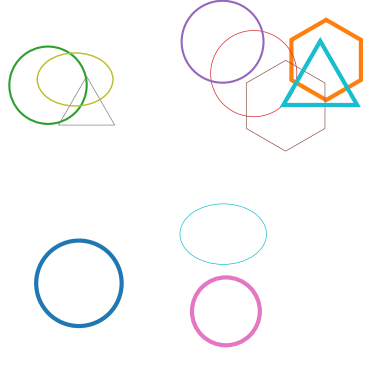[{"shape": "circle", "thickness": 3, "radius": 0.55, "center": [0.205, 0.264]}, {"shape": "hexagon", "thickness": 3, "radius": 0.52, "center": [0.847, 0.844]}, {"shape": "circle", "thickness": 1.5, "radius": 0.5, "center": [0.125, 0.779]}, {"shape": "circle", "thickness": 0.5, "radius": 0.56, "center": [0.659, 0.809]}, {"shape": "circle", "thickness": 1.5, "radius": 0.53, "center": [0.578, 0.892]}, {"shape": "hexagon", "thickness": 0.5, "radius": 0.59, "center": [0.742, 0.725]}, {"shape": "circle", "thickness": 3, "radius": 0.44, "center": [0.587, 0.191]}, {"shape": "triangle", "thickness": 0.5, "radius": 0.42, "center": [0.225, 0.717]}, {"shape": "oval", "thickness": 1, "radius": 0.49, "center": [0.195, 0.794]}, {"shape": "oval", "thickness": 0.5, "radius": 0.56, "center": [0.58, 0.392]}, {"shape": "triangle", "thickness": 3, "radius": 0.55, "center": [0.832, 0.783]}]